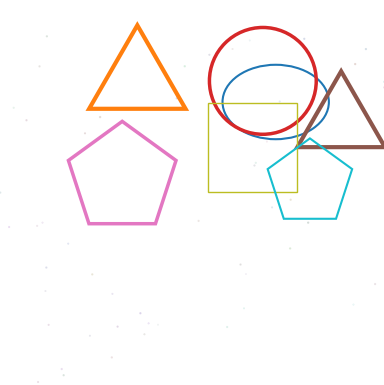[{"shape": "oval", "thickness": 1.5, "radius": 0.69, "center": [0.716, 0.735]}, {"shape": "triangle", "thickness": 3, "radius": 0.72, "center": [0.357, 0.79]}, {"shape": "circle", "thickness": 2.5, "radius": 0.69, "center": [0.683, 0.79]}, {"shape": "triangle", "thickness": 3, "radius": 0.66, "center": [0.886, 0.683]}, {"shape": "pentagon", "thickness": 2.5, "radius": 0.73, "center": [0.317, 0.538]}, {"shape": "square", "thickness": 1, "radius": 0.57, "center": [0.656, 0.616]}, {"shape": "pentagon", "thickness": 1.5, "radius": 0.58, "center": [0.805, 0.525]}]